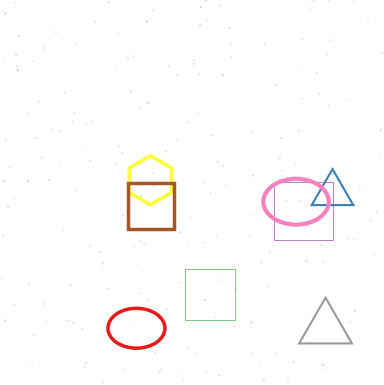[{"shape": "oval", "thickness": 2.5, "radius": 0.37, "center": [0.354, 0.147]}, {"shape": "triangle", "thickness": 1.5, "radius": 0.31, "center": [0.864, 0.498]}, {"shape": "square", "thickness": 0.5, "radius": 0.33, "center": [0.545, 0.236]}, {"shape": "square", "thickness": 0.5, "radius": 0.38, "center": [0.789, 0.452]}, {"shape": "hexagon", "thickness": 2.5, "radius": 0.32, "center": [0.391, 0.532]}, {"shape": "square", "thickness": 2.5, "radius": 0.29, "center": [0.393, 0.465]}, {"shape": "oval", "thickness": 3, "radius": 0.43, "center": [0.769, 0.476]}, {"shape": "triangle", "thickness": 1.5, "radius": 0.4, "center": [0.846, 0.148]}]